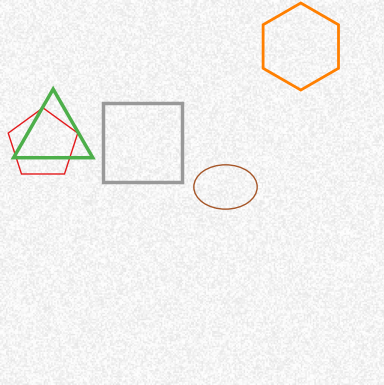[{"shape": "pentagon", "thickness": 1, "radius": 0.47, "center": [0.112, 0.625]}, {"shape": "triangle", "thickness": 2.5, "radius": 0.59, "center": [0.138, 0.65]}, {"shape": "hexagon", "thickness": 2, "radius": 0.57, "center": [0.781, 0.879]}, {"shape": "oval", "thickness": 1, "radius": 0.41, "center": [0.586, 0.514]}, {"shape": "square", "thickness": 2.5, "radius": 0.52, "center": [0.371, 0.629]}]